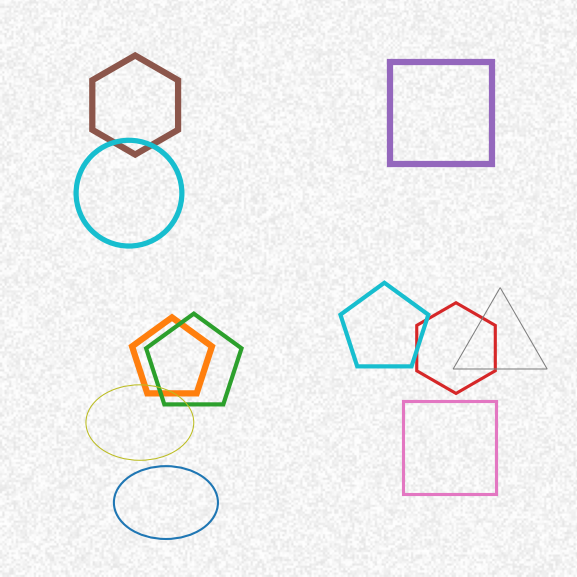[{"shape": "oval", "thickness": 1, "radius": 0.45, "center": [0.287, 0.129]}, {"shape": "pentagon", "thickness": 3, "radius": 0.36, "center": [0.298, 0.377]}, {"shape": "pentagon", "thickness": 2, "radius": 0.43, "center": [0.336, 0.369]}, {"shape": "hexagon", "thickness": 1.5, "radius": 0.39, "center": [0.79, 0.396]}, {"shape": "square", "thickness": 3, "radius": 0.44, "center": [0.763, 0.803]}, {"shape": "hexagon", "thickness": 3, "radius": 0.43, "center": [0.234, 0.817]}, {"shape": "square", "thickness": 1.5, "radius": 0.4, "center": [0.779, 0.224]}, {"shape": "triangle", "thickness": 0.5, "radius": 0.47, "center": [0.866, 0.407]}, {"shape": "oval", "thickness": 0.5, "radius": 0.47, "center": [0.242, 0.267]}, {"shape": "pentagon", "thickness": 2, "radius": 0.4, "center": [0.666, 0.429]}, {"shape": "circle", "thickness": 2.5, "radius": 0.46, "center": [0.223, 0.665]}]